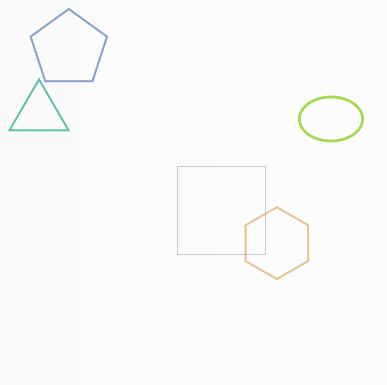[{"shape": "triangle", "thickness": 1.5, "radius": 0.44, "center": [0.101, 0.706]}, {"shape": "pentagon", "thickness": 1.5, "radius": 0.52, "center": [0.178, 0.873]}, {"shape": "oval", "thickness": 2, "radius": 0.41, "center": [0.854, 0.691]}, {"shape": "hexagon", "thickness": 1.5, "radius": 0.47, "center": [0.714, 0.368]}, {"shape": "square", "thickness": 0.5, "radius": 0.57, "center": [0.571, 0.455]}]